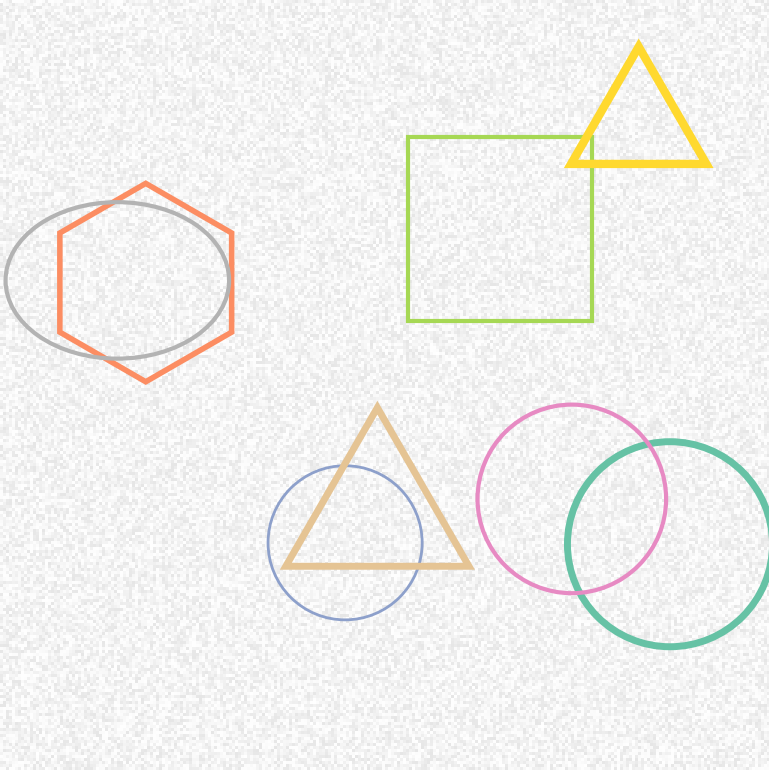[{"shape": "circle", "thickness": 2.5, "radius": 0.67, "center": [0.87, 0.293]}, {"shape": "hexagon", "thickness": 2, "radius": 0.64, "center": [0.189, 0.633]}, {"shape": "circle", "thickness": 1, "radius": 0.5, "center": [0.448, 0.295]}, {"shape": "circle", "thickness": 1.5, "radius": 0.61, "center": [0.743, 0.352]}, {"shape": "square", "thickness": 1.5, "radius": 0.6, "center": [0.65, 0.702]}, {"shape": "triangle", "thickness": 3, "radius": 0.51, "center": [0.829, 0.838]}, {"shape": "triangle", "thickness": 2.5, "radius": 0.69, "center": [0.49, 0.333]}, {"shape": "oval", "thickness": 1.5, "radius": 0.73, "center": [0.152, 0.636]}]